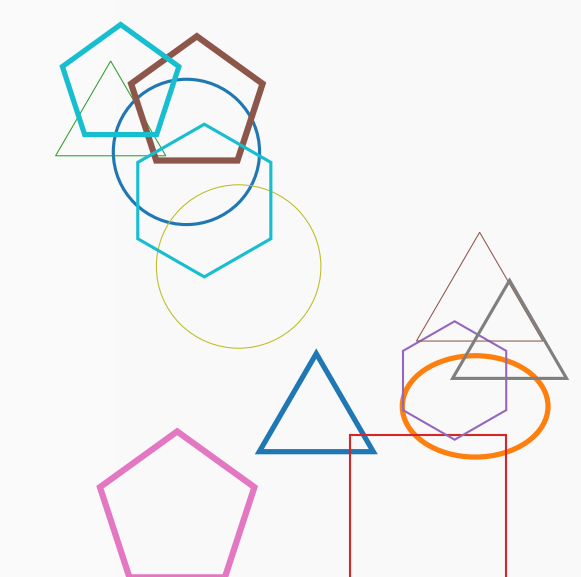[{"shape": "triangle", "thickness": 2.5, "radius": 0.57, "center": [0.544, 0.274]}, {"shape": "circle", "thickness": 1.5, "radius": 0.63, "center": [0.321, 0.736]}, {"shape": "oval", "thickness": 2.5, "radius": 0.63, "center": [0.817, 0.295]}, {"shape": "triangle", "thickness": 0.5, "radius": 0.55, "center": [0.19, 0.784]}, {"shape": "square", "thickness": 1, "radius": 0.67, "center": [0.736, 0.112]}, {"shape": "hexagon", "thickness": 1, "radius": 0.51, "center": [0.782, 0.34]}, {"shape": "triangle", "thickness": 0.5, "radius": 0.63, "center": [0.825, 0.471]}, {"shape": "pentagon", "thickness": 3, "radius": 0.59, "center": [0.339, 0.817]}, {"shape": "pentagon", "thickness": 3, "radius": 0.7, "center": [0.305, 0.112]}, {"shape": "triangle", "thickness": 1.5, "radius": 0.57, "center": [0.877, 0.4]}, {"shape": "circle", "thickness": 0.5, "radius": 0.71, "center": [0.411, 0.538]}, {"shape": "pentagon", "thickness": 2.5, "radius": 0.53, "center": [0.208, 0.851]}, {"shape": "hexagon", "thickness": 1.5, "radius": 0.66, "center": [0.351, 0.652]}]